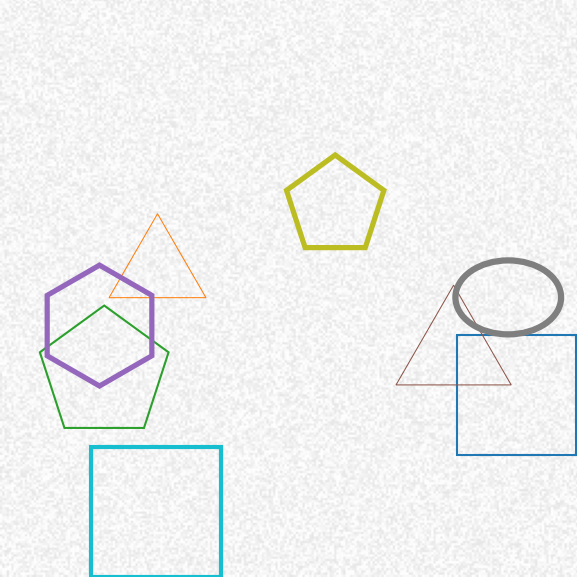[{"shape": "square", "thickness": 1, "radius": 0.52, "center": [0.894, 0.315]}, {"shape": "triangle", "thickness": 0.5, "radius": 0.48, "center": [0.273, 0.532]}, {"shape": "pentagon", "thickness": 1, "radius": 0.59, "center": [0.18, 0.353]}, {"shape": "hexagon", "thickness": 2.5, "radius": 0.52, "center": [0.172, 0.435]}, {"shape": "triangle", "thickness": 0.5, "radius": 0.58, "center": [0.785, 0.39]}, {"shape": "oval", "thickness": 3, "radius": 0.46, "center": [0.88, 0.484]}, {"shape": "pentagon", "thickness": 2.5, "radius": 0.44, "center": [0.58, 0.642]}, {"shape": "square", "thickness": 2, "radius": 0.56, "center": [0.27, 0.112]}]